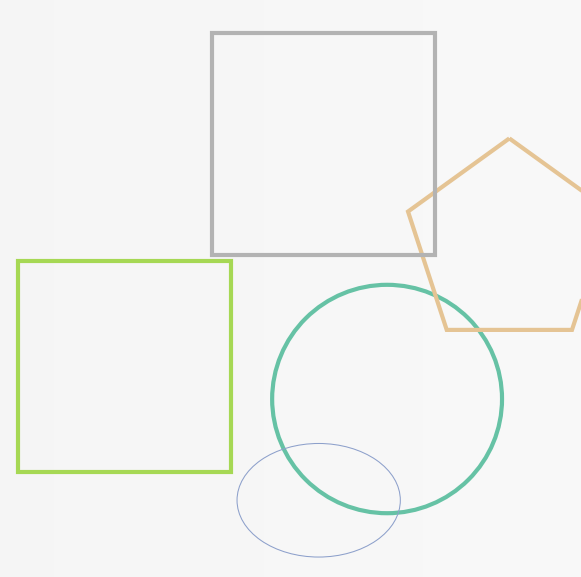[{"shape": "circle", "thickness": 2, "radius": 0.99, "center": [0.666, 0.308]}, {"shape": "oval", "thickness": 0.5, "radius": 0.7, "center": [0.548, 0.133]}, {"shape": "square", "thickness": 2, "radius": 0.91, "center": [0.214, 0.365]}, {"shape": "pentagon", "thickness": 2, "radius": 0.92, "center": [0.876, 0.576]}, {"shape": "square", "thickness": 2, "radius": 0.96, "center": [0.557, 0.75]}]